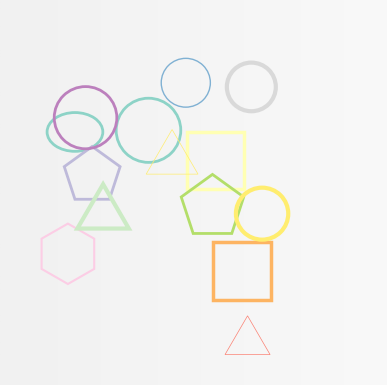[{"shape": "oval", "thickness": 2, "radius": 0.36, "center": [0.193, 0.657]}, {"shape": "circle", "thickness": 2, "radius": 0.42, "center": [0.383, 0.662]}, {"shape": "square", "thickness": 2.5, "radius": 0.37, "center": [0.556, 0.583]}, {"shape": "pentagon", "thickness": 2, "radius": 0.38, "center": [0.238, 0.544]}, {"shape": "triangle", "thickness": 0.5, "radius": 0.34, "center": [0.639, 0.113]}, {"shape": "circle", "thickness": 1, "radius": 0.32, "center": [0.479, 0.785]}, {"shape": "square", "thickness": 2.5, "radius": 0.38, "center": [0.624, 0.297]}, {"shape": "pentagon", "thickness": 2, "radius": 0.42, "center": [0.548, 0.462]}, {"shape": "hexagon", "thickness": 1.5, "radius": 0.39, "center": [0.175, 0.341]}, {"shape": "circle", "thickness": 3, "radius": 0.32, "center": [0.649, 0.774]}, {"shape": "circle", "thickness": 2, "radius": 0.4, "center": [0.221, 0.694]}, {"shape": "triangle", "thickness": 3, "radius": 0.38, "center": [0.266, 0.445]}, {"shape": "triangle", "thickness": 0.5, "radius": 0.39, "center": [0.444, 0.586]}, {"shape": "circle", "thickness": 3, "radius": 0.34, "center": [0.676, 0.445]}]